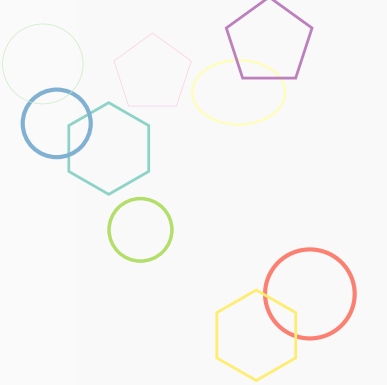[{"shape": "hexagon", "thickness": 2, "radius": 0.6, "center": [0.281, 0.614]}, {"shape": "oval", "thickness": 1.5, "radius": 0.6, "center": [0.616, 0.76]}, {"shape": "circle", "thickness": 3, "radius": 0.58, "center": [0.8, 0.237]}, {"shape": "circle", "thickness": 3, "radius": 0.44, "center": [0.146, 0.68]}, {"shape": "circle", "thickness": 2.5, "radius": 0.41, "center": [0.363, 0.403]}, {"shape": "pentagon", "thickness": 0.5, "radius": 0.52, "center": [0.394, 0.809]}, {"shape": "pentagon", "thickness": 2, "radius": 0.58, "center": [0.695, 0.891]}, {"shape": "circle", "thickness": 0.5, "radius": 0.52, "center": [0.111, 0.834]}, {"shape": "hexagon", "thickness": 2, "radius": 0.59, "center": [0.661, 0.129]}]